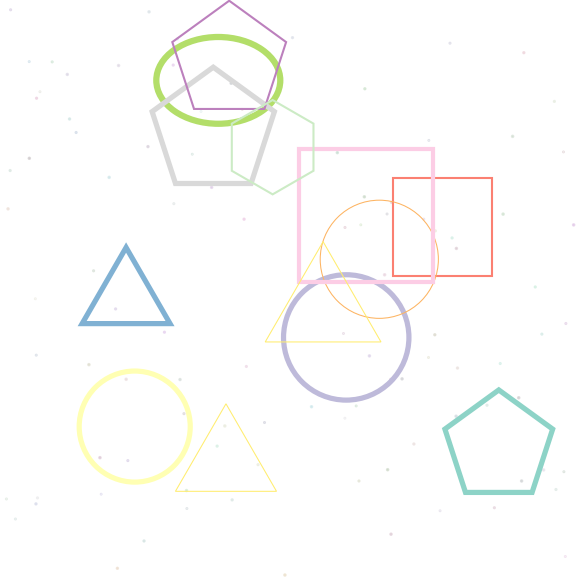[{"shape": "pentagon", "thickness": 2.5, "radius": 0.49, "center": [0.864, 0.226]}, {"shape": "circle", "thickness": 2.5, "radius": 0.48, "center": [0.233, 0.26]}, {"shape": "circle", "thickness": 2.5, "radius": 0.54, "center": [0.6, 0.415]}, {"shape": "square", "thickness": 1, "radius": 0.43, "center": [0.766, 0.606]}, {"shape": "triangle", "thickness": 2.5, "radius": 0.44, "center": [0.218, 0.483]}, {"shape": "circle", "thickness": 0.5, "radius": 0.51, "center": [0.657, 0.55]}, {"shape": "oval", "thickness": 3, "radius": 0.54, "center": [0.378, 0.86]}, {"shape": "square", "thickness": 2, "radius": 0.58, "center": [0.633, 0.626]}, {"shape": "pentagon", "thickness": 2.5, "radius": 0.56, "center": [0.369, 0.771]}, {"shape": "pentagon", "thickness": 1, "radius": 0.52, "center": [0.397, 0.894]}, {"shape": "hexagon", "thickness": 1, "radius": 0.41, "center": [0.472, 0.744]}, {"shape": "triangle", "thickness": 0.5, "radius": 0.58, "center": [0.559, 0.465]}, {"shape": "triangle", "thickness": 0.5, "radius": 0.51, "center": [0.391, 0.199]}]